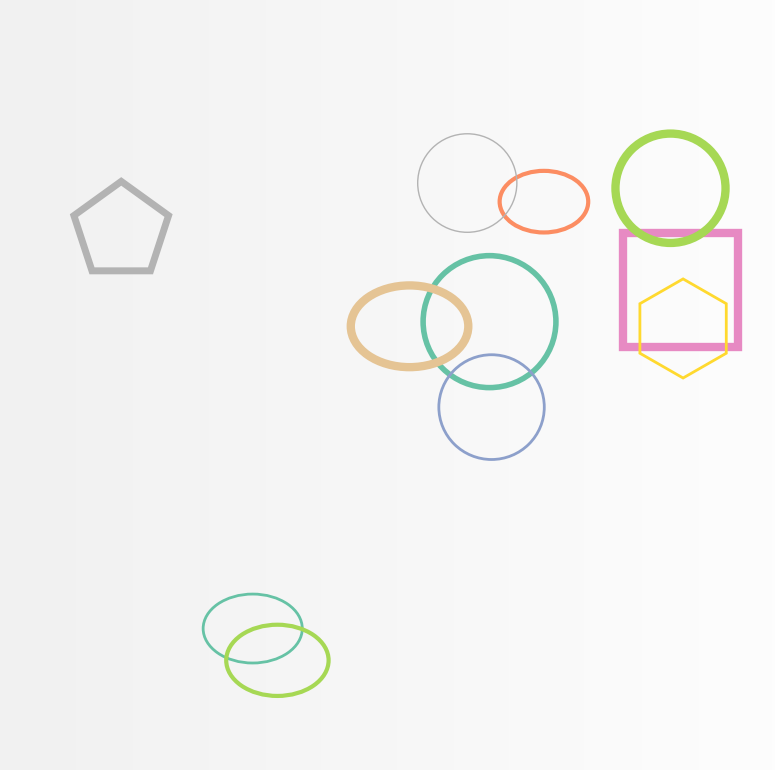[{"shape": "oval", "thickness": 1, "radius": 0.32, "center": [0.326, 0.184]}, {"shape": "circle", "thickness": 2, "radius": 0.43, "center": [0.632, 0.582]}, {"shape": "oval", "thickness": 1.5, "radius": 0.29, "center": [0.702, 0.738]}, {"shape": "circle", "thickness": 1, "radius": 0.34, "center": [0.634, 0.471]}, {"shape": "square", "thickness": 3, "radius": 0.37, "center": [0.878, 0.624]}, {"shape": "circle", "thickness": 3, "radius": 0.36, "center": [0.865, 0.756]}, {"shape": "oval", "thickness": 1.5, "radius": 0.33, "center": [0.358, 0.142]}, {"shape": "hexagon", "thickness": 1, "radius": 0.32, "center": [0.881, 0.573]}, {"shape": "oval", "thickness": 3, "radius": 0.38, "center": [0.528, 0.576]}, {"shape": "pentagon", "thickness": 2.5, "radius": 0.32, "center": [0.156, 0.7]}, {"shape": "circle", "thickness": 0.5, "radius": 0.32, "center": [0.603, 0.762]}]